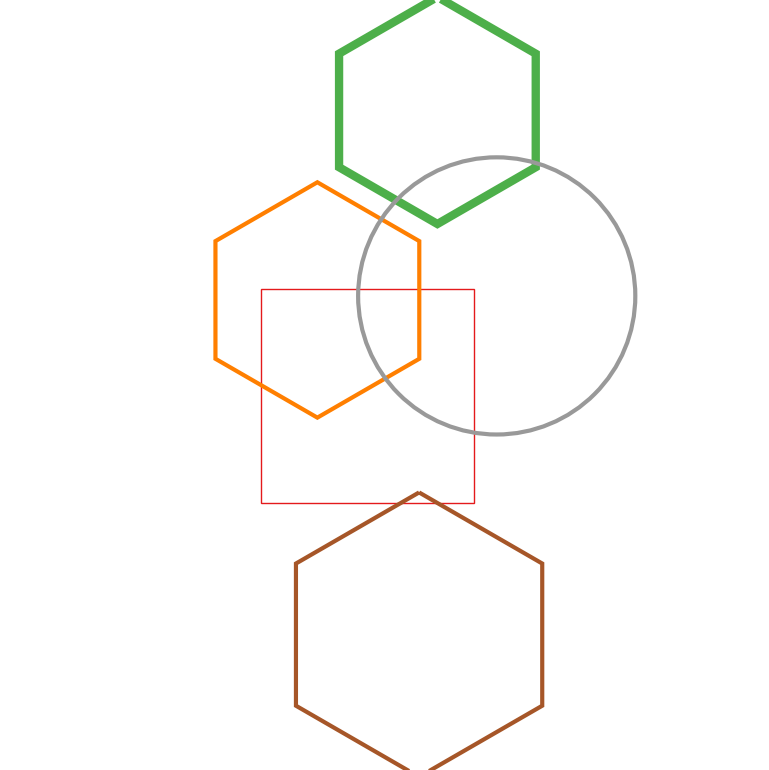[{"shape": "square", "thickness": 0.5, "radius": 0.69, "center": [0.477, 0.486]}, {"shape": "hexagon", "thickness": 3, "radius": 0.74, "center": [0.568, 0.857]}, {"shape": "hexagon", "thickness": 1.5, "radius": 0.76, "center": [0.412, 0.61]}, {"shape": "hexagon", "thickness": 1.5, "radius": 0.92, "center": [0.544, 0.176]}, {"shape": "circle", "thickness": 1.5, "radius": 0.9, "center": [0.645, 0.616]}]